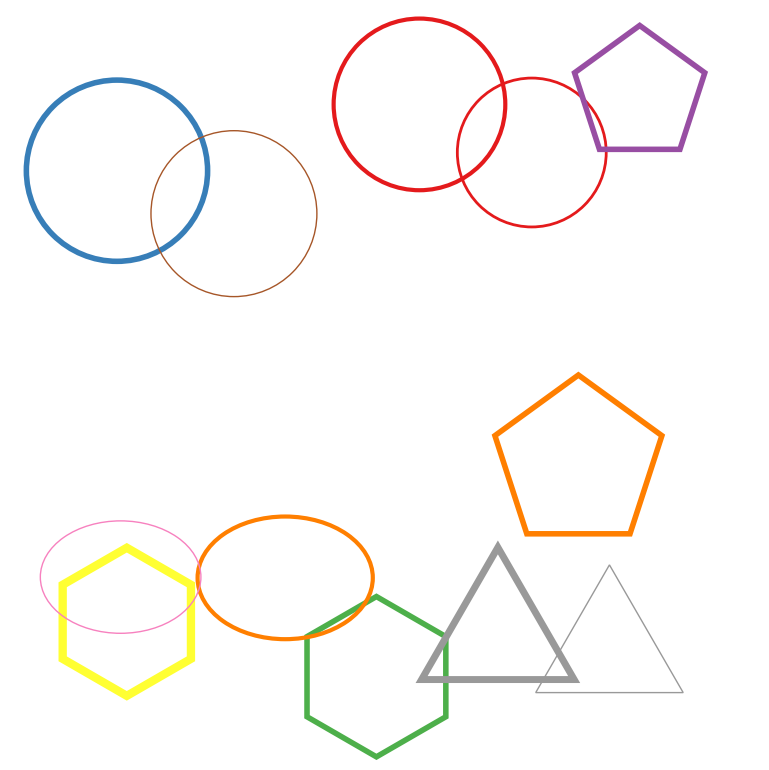[{"shape": "circle", "thickness": 1, "radius": 0.48, "center": [0.691, 0.802]}, {"shape": "circle", "thickness": 1.5, "radius": 0.56, "center": [0.545, 0.864]}, {"shape": "circle", "thickness": 2, "radius": 0.59, "center": [0.152, 0.778]}, {"shape": "hexagon", "thickness": 2, "radius": 0.52, "center": [0.489, 0.121]}, {"shape": "pentagon", "thickness": 2, "radius": 0.44, "center": [0.831, 0.878]}, {"shape": "oval", "thickness": 1.5, "radius": 0.57, "center": [0.37, 0.25]}, {"shape": "pentagon", "thickness": 2, "radius": 0.57, "center": [0.751, 0.399]}, {"shape": "hexagon", "thickness": 3, "radius": 0.48, "center": [0.165, 0.192]}, {"shape": "circle", "thickness": 0.5, "radius": 0.54, "center": [0.304, 0.723]}, {"shape": "oval", "thickness": 0.5, "radius": 0.52, "center": [0.157, 0.251]}, {"shape": "triangle", "thickness": 2.5, "radius": 0.57, "center": [0.647, 0.175]}, {"shape": "triangle", "thickness": 0.5, "radius": 0.55, "center": [0.791, 0.156]}]